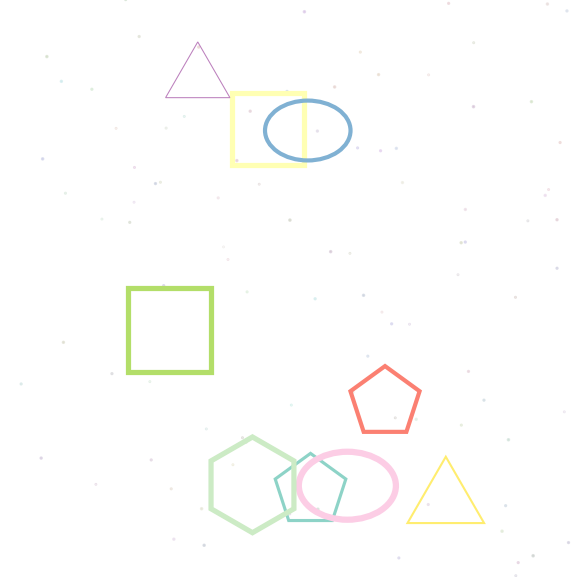[{"shape": "pentagon", "thickness": 1.5, "radius": 0.32, "center": [0.538, 0.15]}, {"shape": "square", "thickness": 2.5, "radius": 0.31, "center": [0.464, 0.775]}, {"shape": "pentagon", "thickness": 2, "radius": 0.31, "center": [0.667, 0.302]}, {"shape": "oval", "thickness": 2, "radius": 0.37, "center": [0.533, 0.773]}, {"shape": "square", "thickness": 2.5, "radius": 0.36, "center": [0.294, 0.428]}, {"shape": "oval", "thickness": 3, "radius": 0.42, "center": [0.601, 0.158]}, {"shape": "triangle", "thickness": 0.5, "radius": 0.32, "center": [0.342, 0.862]}, {"shape": "hexagon", "thickness": 2.5, "radius": 0.41, "center": [0.437, 0.16]}, {"shape": "triangle", "thickness": 1, "radius": 0.38, "center": [0.772, 0.132]}]